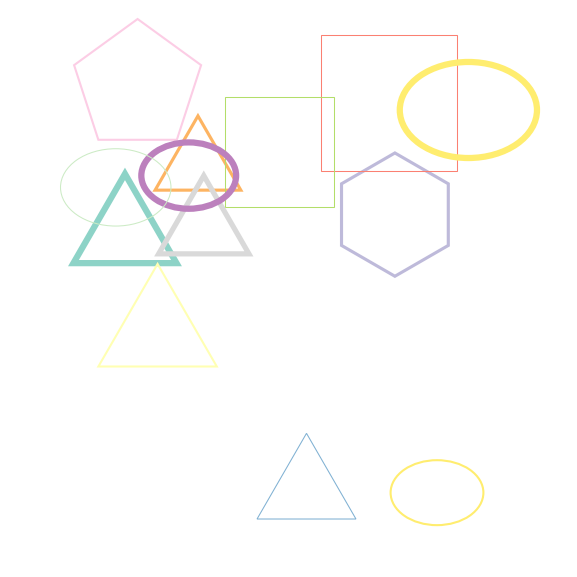[{"shape": "triangle", "thickness": 3, "radius": 0.52, "center": [0.216, 0.595]}, {"shape": "triangle", "thickness": 1, "radius": 0.59, "center": [0.273, 0.424]}, {"shape": "hexagon", "thickness": 1.5, "radius": 0.53, "center": [0.684, 0.628]}, {"shape": "square", "thickness": 0.5, "radius": 0.59, "center": [0.673, 0.821]}, {"shape": "triangle", "thickness": 0.5, "radius": 0.49, "center": [0.531, 0.15]}, {"shape": "triangle", "thickness": 1.5, "radius": 0.43, "center": [0.343, 0.713]}, {"shape": "square", "thickness": 0.5, "radius": 0.47, "center": [0.484, 0.736]}, {"shape": "pentagon", "thickness": 1, "radius": 0.58, "center": [0.238, 0.851]}, {"shape": "triangle", "thickness": 2.5, "radius": 0.45, "center": [0.353, 0.605]}, {"shape": "oval", "thickness": 3, "radius": 0.41, "center": [0.327, 0.695]}, {"shape": "oval", "thickness": 0.5, "radius": 0.48, "center": [0.2, 0.675]}, {"shape": "oval", "thickness": 1, "radius": 0.4, "center": [0.757, 0.146]}, {"shape": "oval", "thickness": 3, "radius": 0.59, "center": [0.811, 0.809]}]